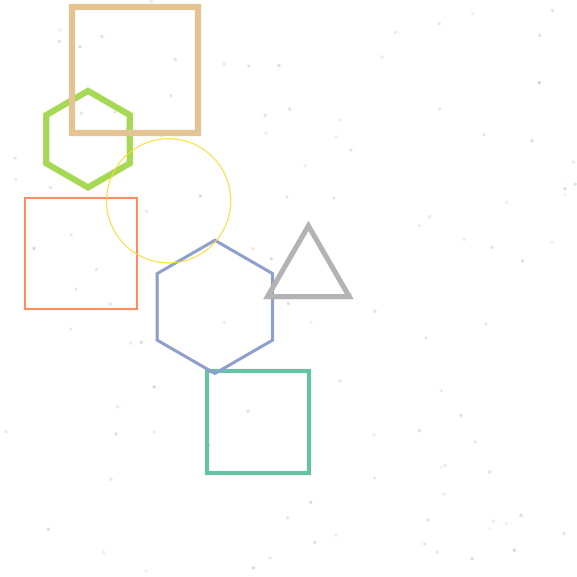[{"shape": "square", "thickness": 2, "radius": 0.44, "center": [0.447, 0.268]}, {"shape": "square", "thickness": 1, "radius": 0.48, "center": [0.14, 0.56]}, {"shape": "hexagon", "thickness": 1.5, "radius": 0.58, "center": [0.372, 0.468]}, {"shape": "hexagon", "thickness": 3, "radius": 0.42, "center": [0.152, 0.758]}, {"shape": "circle", "thickness": 0.5, "radius": 0.54, "center": [0.292, 0.651]}, {"shape": "square", "thickness": 3, "radius": 0.55, "center": [0.234, 0.877]}, {"shape": "triangle", "thickness": 2.5, "radius": 0.41, "center": [0.534, 0.526]}]